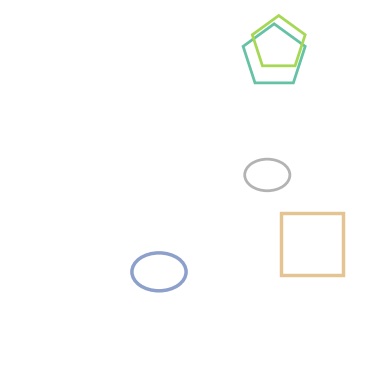[{"shape": "pentagon", "thickness": 2, "radius": 0.42, "center": [0.712, 0.853]}, {"shape": "oval", "thickness": 2.5, "radius": 0.35, "center": [0.413, 0.294]}, {"shape": "pentagon", "thickness": 2, "radius": 0.36, "center": [0.724, 0.887]}, {"shape": "square", "thickness": 2.5, "radius": 0.4, "center": [0.811, 0.365]}, {"shape": "oval", "thickness": 2, "radius": 0.29, "center": [0.694, 0.546]}]